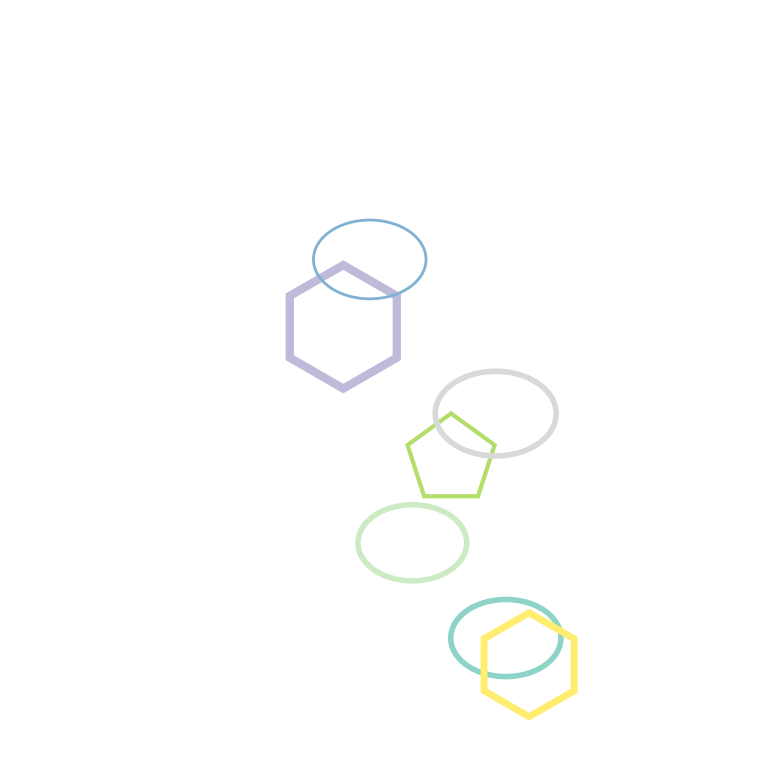[{"shape": "oval", "thickness": 2, "radius": 0.36, "center": [0.657, 0.171]}, {"shape": "hexagon", "thickness": 3, "radius": 0.4, "center": [0.446, 0.576]}, {"shape": "oval", "thickness": 1, "radius": 0.37, "center": [0.48, 0.663]}, {"shape": "pentagon", "thickness": 1.5, "radius": 0.3, "center": [0.586, 0.404]}, {"shape": "oval", "thickness": 2, "radius": 0.39, "center": [0.644, 0.463]}, {"shape": "oval", "thickness": 2, "radius": 0.35, "center": [0.536, 0.295]}, {"shape": "hexagon", "thickness": 2.5, "radius": 0.34, "center": [0.687, 0.137]}]